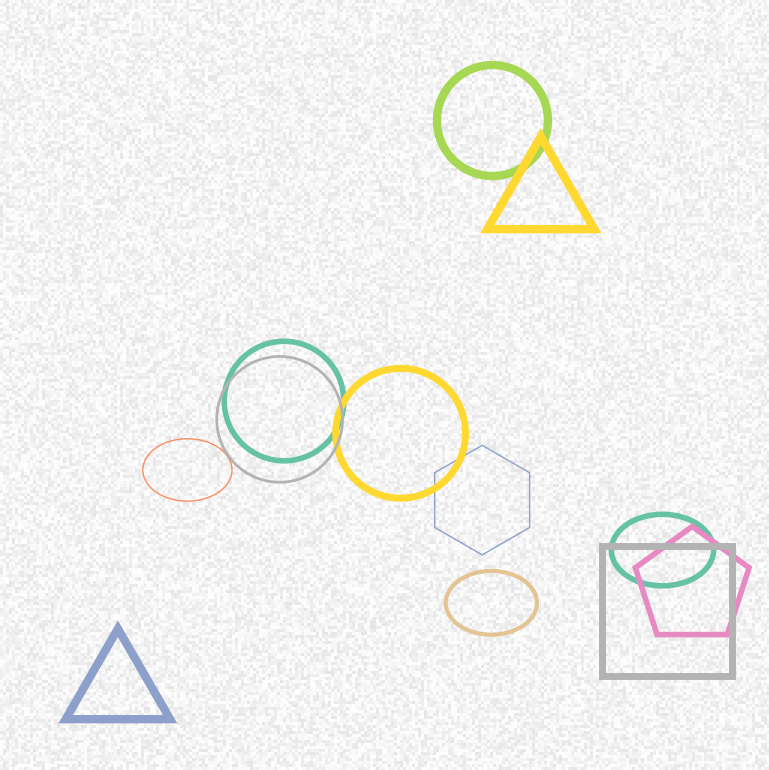[{"shape": "circle", "thickness": 2, "radius": 0.39, "center": [0.369, 0.479]}, {"shape": "oval", "thickness": 2, "radius": 0.33, "center": [0.86, 0.286]}, {"shape": "oval", "thickness": 0.5, "radius": 0.29, "center": [0.243, 0.39]}, {"shape": "hexagon", "thickness": 0.5, "radius": 0.36, "center": [0.626, 0.351]}, {"shape": "triangle", "thickness": 3, "radius": 0.39, "center": [0.153, 0.105]}, {"shape": "pentagon", "thickness": 2, "radius": 0.39, "center": [0.899, 0.239]}, {"shape": "circle", "thickness": 3, "radius": 0.36, "center": [0.64, 0.843]}, {"shape": "circle", "thickness": 2.5, "radius": 0.42, "center": [0.52, 0.437]}, {"shape": "triangle", "thickness": 3, "radius": 0.4, "center": [0.702, 0.743]}, {"shape": "oval", "thickness": 1.5, "radius": 0.3, "center": [0.638, 0.217]}, {"shape": "circle", "thickness": 1, "radius": 0.41, "center": [0.363, 0.455]}, {"shape": "square", "thickness": 2.5, "radius": 0.42, "center": [0.866, 0.207]}]